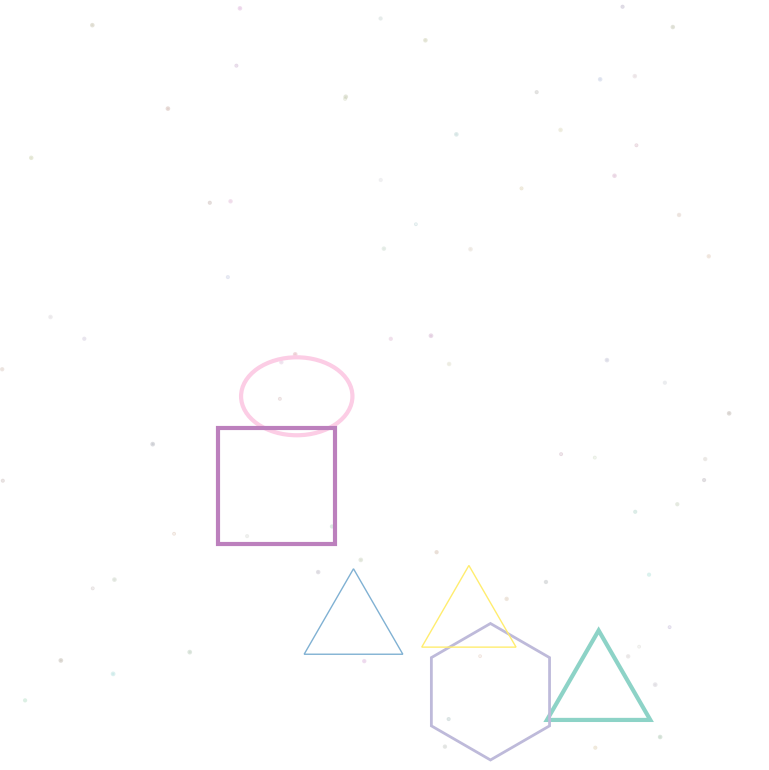[{"shape": "triangle", "thickness": 1.5, "radius": 0.39, "center": [0.777, 0.104]}, {"shape": "hexagon", "thickness": 1, "radius": 0.44, "center": [0.637, 0.102]}, {"shape": "triangle", "thickness": 0.5, "radius": 0.37, "center": [0.459, 0.187]}, {"shape": "oval", "thickness": 1.5, "radius": 0.36, "center": [0.385, 0.485]}, {"shape": "square", "thickness": 1.5, "radius": 0.38, "center": [0.359, 0.369]}, {"shape": "triangle", "thickness": 0.5, "radius": 0.35, "center": [0.609, 0.195]}]